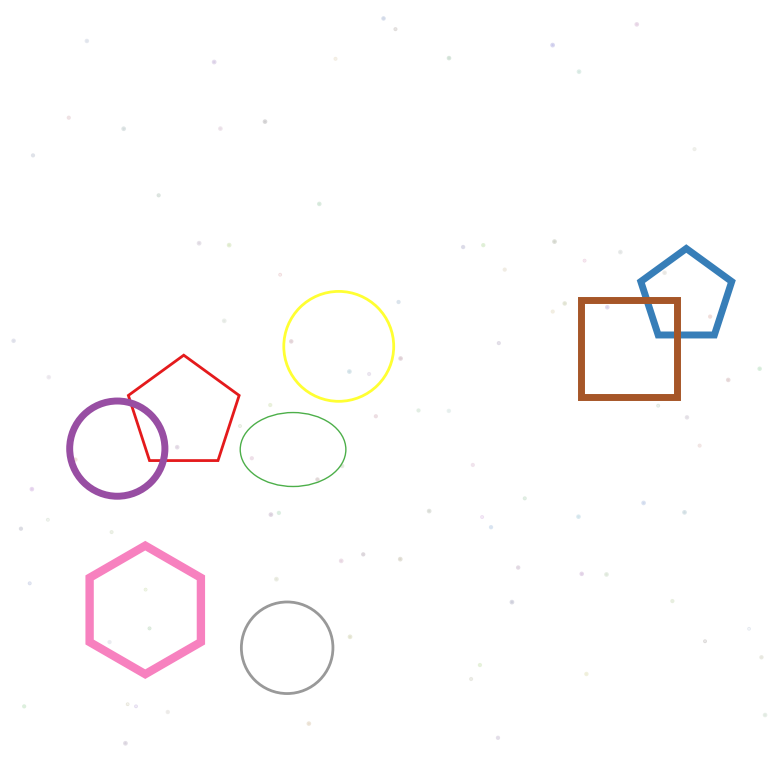[{"shape": "pentagon", "thickness": 1, "radius": 0.38, "center": [0.239, 0.463]}, {"shape": "pentagon", "thickness": 2.5, "radius": 0.31, "center": [0.891, 0.615]}, {"shape": "oval", "thickness": 0.5, "radius": 0.34, "center": [0.381, 0.416]}, {"shape": "circle", "thickness": 2.5, "radius": 0.31, "center": [0.152, 0.417]}, {"shape": "circle", "thickness": 1, "radius": 0.36, "center": [0.44, 0.55]}, {"shape": "square", "thickness": 2.5, "radius": 0.31, "center": [0.817, 0.547]}, {"shape": "hexagon", "thickness": 3, "radius": 0.42, "center": [0.189, 0.208]}, {"shape": "circle", "thickness": 1, "radius": 0.3, "center": [0.373, 0.159]}]